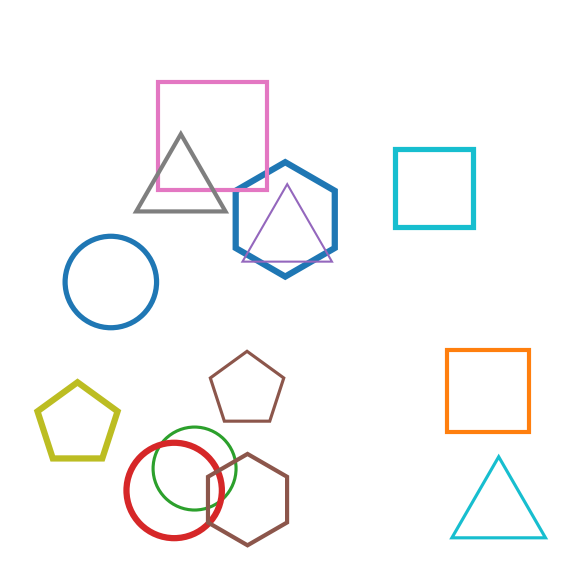[{"shape": "hexagon", "thickness": 3, "radius": 0.5, "center": [0.494, 0.619]}, {"shape": "circle", "thickness": 2.5, "radius": 0.4, "center": [0.192, 0.511]}, {"shape": "square", "thickness": 2, "radius": 0.36, "center": [0.845, 0.323]}, {"shape": "circle", "thickness": 1.5, "radius": 0.36, "center": [0.337, 0.188]}, {"shape": "circle", "thickness": 3, "radius": 0.41, "center": [0.302, 0.15]}, {"shape": "triangle", "thickness": 1, "radius": 0.45, "center": [0.497, 0.591]}, {"shape": "pentagon", "thickness": 1.5, "radius": 0.33, "center": [0.428, 0.324]}, {"shape": "hexagon", "thickness": 2, "radius": 0.4, "center": [0.429, 0.134]}, {"shape": "square", "thickness": 2, "radius": 0.47, "center": [0.368, 0.763]}, {"shape": "triangle", "thickness": 2, "radius": 0.45, "center": [0.313, 0.678]}, {"shape": "pentagon", "thickness": 3, "radius": 0.36, "center": [0.134, 0.264]}, {"shape": "square", "thickness": 2.5, "radius": 0.34, "center": [0.751, 0.674]}, {"shape": "triangle", "thickness": 1.5, "radius": 0.47, "center": [0.864, 0.115]}]